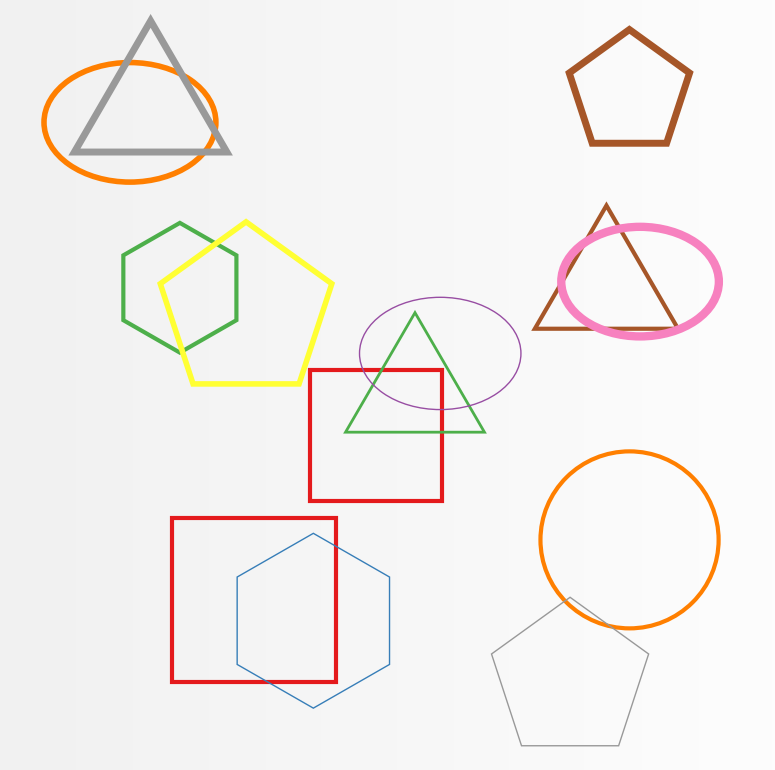[{"shape": "square", "thickness": 1.5, "radius": 0.43, "center": [0.485, 0.435]}, {"shape": "square", "thickness": 1.5, "radius": 0.53, "center": [0.328, 0.221]}, {"shape": "hexagon", "thickness": 0.5, "radius": 0.57, "center": [0.404, 0.194]}, {"shape": "hexagon", "thickness": 1.5, "radius": 0.42, "center": [0.232, 0.626]}, {"shape": "triangle", "thickness": 1, "radius": 0.52, "center": [0.535, 0.49]}, {"shape": "oval", "thickness": 0.5, "radius": 0.52, "center": [0.568, 0.541]}, {"shape": "oval", "thickness": 2, "radius": 0.55, "center": [0.168, 0.841]}, {"shape": "circle", "thickness": 1.5, "radius": 0.57, "center": [0.812, 0.299]}, {"shape": "pentagon", "thickness": 2, "radius": 0.58, "center": [0.317, 0.596]}, {"shape": "triangle", "thickness": 1.5, "radius": 0.53, "center": [0.783, 0.626]}, {"shape": "pentagon", "thickness": 2.5, "radius": 0.41, "center": [0.812, 0.88]}, {"shape": "oval", "thickness": 3, "radius": 0.51, "center": [0.826, 0.634]}, {"shape": "pentagon", "thickness": 0.5, "radius": 0.53, "center": [0.736, 0.118]}, {"shape": "triangle", "thickness": 2.5, "radius": 0.57, "center": [0.194, 0.859]}]